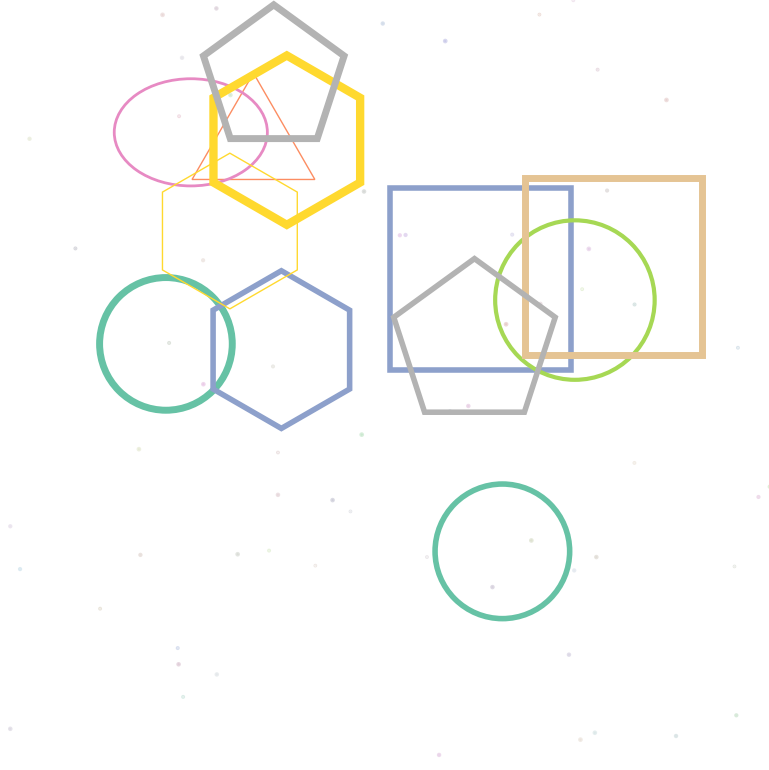[{"shape": "circle", "thickness": 2.5, "radius": 0.43, "center": [0.215, 0.553]}, {"shape": "circle", "thickness": 2, "radius": 0.44, "center": [0.652, 0.284]}, {"shape": "triangle", "thickness": 0.5, "radius": 0.46, "center": [0.329, 0.813]}, {"shape": "square", "thickness": 2, "radius": 0.59, "center": [0.624, 0.638]}, {"shape": "hexagon", "thickness": 2, "radius": 0.51, "center": [0.365, 0.546]}, {"shape": "oval", "thickness": 1, "radius": 0.5, "center": [0.248, 0.828]}, {"shape": "circle", "thickness": 1.5, "radius": 0.52, "center": [0.747, 0.61]}, {"shape": "hexagon", "thickness": 3, "radius": 0.55, "center": [0.372, 0.818]}, {"shape": "hexagon", "thickness": 0.5, "radius": 0.51, "center": [0.299, 0.7]}, {"shape": "square", "thickness": 2.5, "radius": 0.58, "center": [0.796, 0.654]}, {"shape": "pentagon", "thickness": 2, "radius": 0.55, "center": [0.616, 0.554]}, {"shape": "pentagon", "thickness": 2.5, "radius": 0.48, "center": [0.356, 0.898]}]